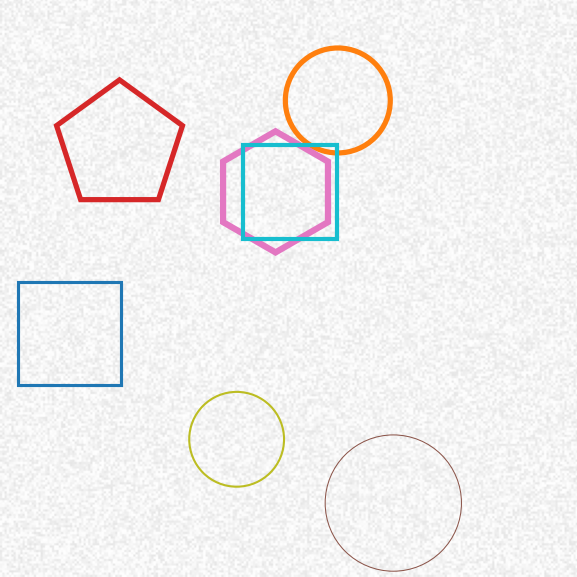[{"shape": "square", "thickness": 1.5, "radius": 0.45, "center": [0.12, 0.421]}, {"shape": "circle", "thickness": 2.5, "radius": 0.45, "center": [0.585, 0.825]}, {"shape": "pentagon", "thickness": 2.5, "radius": 0.57, "center": [0.207, 0.746]}, {"shape": "circle", "thickness": 0.5, "radius": 0.59, "center": [0.681, 0.128]}, {"shape": "hexagon", "thickness": 3, "radius": 0.52, "center": [0.477, 0.667]}, {"shape": "circle", "thickness": 1, "radius": 0.41, "center": [0.41, 0.238]}, {"shape": "square", "thickness": 2, "radius": 0.41, "center": [0.503, 0.667]}]